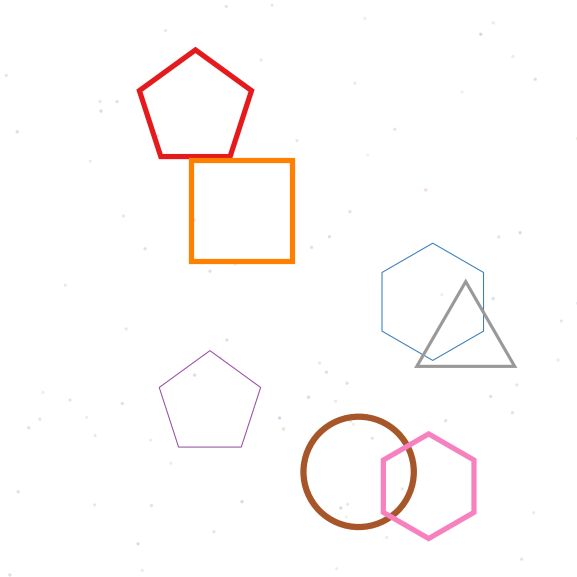[{"shape": "pentagon", "thickness": 2.5, "radius": 0.51, "center": [0.338, 0.811]}, {"shape": "hexagon", "thickness": 0.5, "radius": 0.51, "center": [0.749, 0.477]}, {"shape": "pentagon", "thickness": 0.5, "radius": 0.46, "center": [0.364, 0.3]}, {"shape": "square", "thickness": 2.5, "radius": 0.44, "center": [0.418, 0.635]}, {"shape": "circle", "thickness": 3, "radius": 0.48, "center": [0.621, 0.182]}, {"shape": "hexagon", "thickness": 2.5, "radius": 0.45, "center": [0.742, 0.157]}, {"shape": "triangle", "thickness": 1.5, "radius": 0.49, "center": [0.806, 0.414]}]